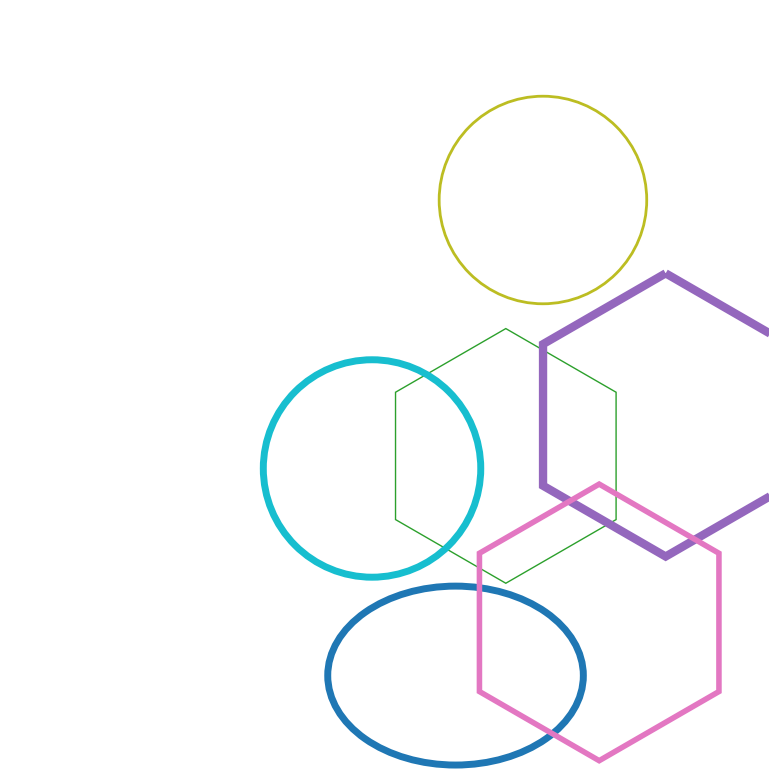[{"shape": "oval", "thickness": 2.5, "radius": 0.83, "center": [0.592, 0.123]}, {"shape": "hexagon", "thickness": 0.5, "radius": 0.83, "center": [0.657, 0.408]}, {"shape": "hexagon", "thickness": 3, "radius": 0.92, "center": [0.864, 0.461]}, {"shape": "hexagon", "thickness": 2, "radius": 0.9, "center": [0.778, 0.192]}, {"shape": "circle", "thickness": 1, "radius": 0.67, "center": [0.705, 0.74]}, {"shape": "circle", "thickness": 2.5, "radius": 0.71, "center": [0.483, 0.392]}]